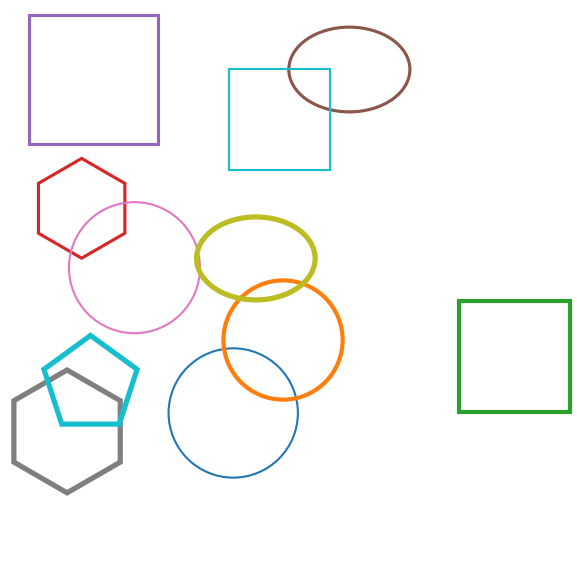[{"shape": "circle", "thickness": 1, "radius": 0.56, "center": [0.404, 0.284]}, {"shape": "circle", "thickness": 2, "radius": 0.52, "center": [0.49, 0.41]}, {"shape": "square", "thickness": 2, "radius": 0.48, "center": [0.891, 0.381]}, {"shape": "hexagon", "thickness": 1.5, "radius": 0.43, "center": [0.141, 0.638]}, {"shape": "square", "thickness": 1.5, "radius": 0.56, "center": [0.161, 0.862]}, {"shape": "oval", "thickness": 1.5, "radius": 0.52, "center": [0.605, 0.879]}, {"shape": "circle", "thickness": 1, "radius": 0.57, "center": [0.233, 0.536]}, {"shape": "hexagon", "thickness": 2.5, "radius": 0.53, "center": [0.116, 0.252]}, {"shape": "oval", "thickness": 2.5, "radius": 0.51, "center": [0.443, 0.552]}, {"shape": "square", "thickness": 1, "radius": 0.44, "center": [0.484, 0.792]}, {"shape": "pentagon", "thickness": 2.5, "radius": 0.42, "center": [0.157, 0.333]}]